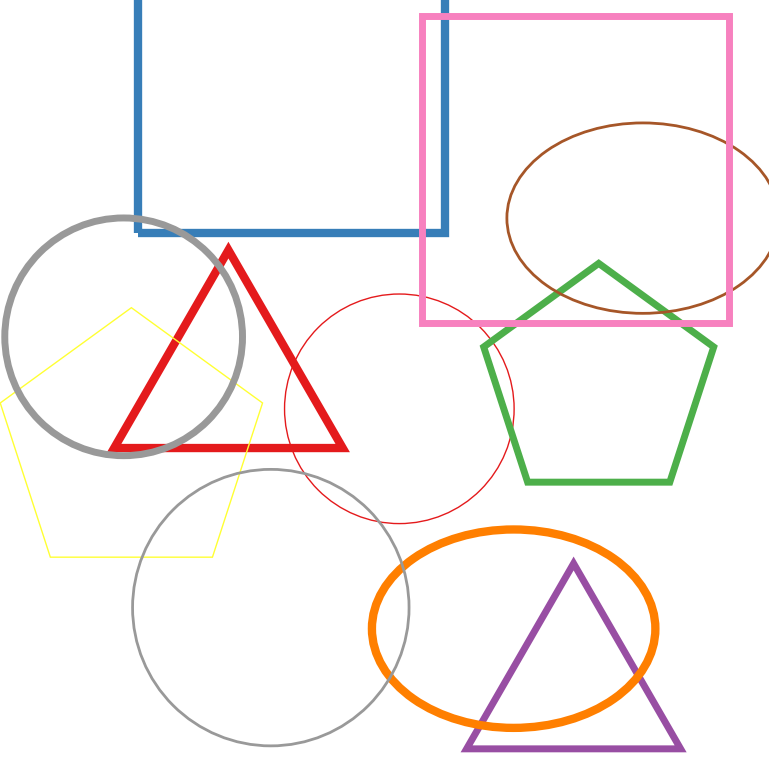[{"shape": "circle", "thickness": 0.5, "radius": 0.75, "center": [0.519, 0.469]}, {"shape": "triangle", "thickness": 3, "radius": 0.86, "center": [0.297, 0.504]}, {"shape": "square", "thickness": 3, "radius": 1.0, "center": [0.379, 0.896]}, {"shape": "pentagon", "thickness": 2.5, "radius": 0.79, "center": [0.778, 0.501]}, {"shape": "triangle", "thickness": 2.5, "radius": 0.8, "center": [0.745, 0.108]}, {"shape": "oval", "thickness": 3, "radius": 0.92, "center": [0.667, 0.184]}, {"shape": "pentagon", "thickness": 0.5, "radius": 0.9, "center": [0.171, 0.421]}, {"shape": "oval", "thickness": 1, "radius": 0.88, "center": [0.835, 0.717]}, {"shape": "square", "thickness": 2.5, "radius": 1.0, "center": [0.748, 0.78]}, {"shape": "circle", "thickness": 1, "radius": 0.9, "center": [0.352, 0.211]}, {"shape": "circle", "thickness": 2.5, "radius": 0.77, "center": [0.161, 0.563]}]